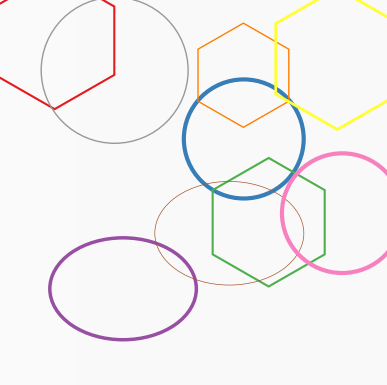[{"shape": "hexagon", "thickness": 1.5, "radius": 0.89, "center": [0.141, 0.894]}, {"shape": "circle", "thickness": 3, "radius": 0.77, "center": [0.629, 0.639]}, {"shape": "hexagon", "thickness": 1.5, "radius": 0.83, "center": [0.693, 0.423]}, {"shape": "oval", "thickness": 2.5, "radius": 0.95, "center": [0.318, 0.25]}, {"shape": "hexagon", "thickness": 1, "radius": 0.68, "center": [0.628, 0.805]}, {"shape": "hexagon", "thickness": 2, "radius": 0.92, "center": [0.87, 0.847]}, {"shape": "oval", "thickness": 0.5, "radius": 0.96, "center": [0.592, 0.394]}, {"shape": "circle", "thickness": 3, "radius": 0.78, "center": [0.883, 0.446]}, {"shape": "circle", "thickness": 1, "radius": 0.95, "center": [0.296, 0.817]}]